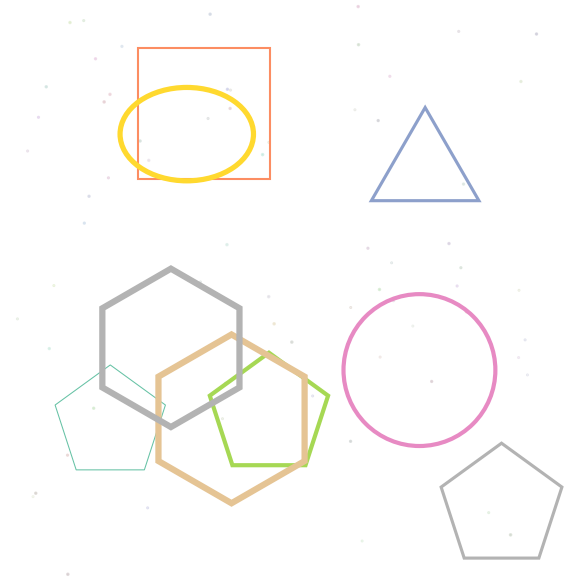[{"shape": "pentagon", "thickness": 0.5, "radius": 0.5, "center": [0.191, 0.267]}, {"shape": "square", "thickness": 1, "radius": 0.57, "center": [0.353, 0.802]}, {"shape": "triangle", "thickness": 1.5, "radius": 0.54, "center": [0.736, 0.705]}, {"shape": "circle", "thickness": 2, "radius": 0.66, "center": [0.726, 0.358]}, {"shape": "pentagon", "thickness": 2, "radius": 0.54, "center": [0.466, 0.281]}, {"shape": "oval", "thickness": 2.5, "radius": 0.58, "center": [0.323, 0.767]}, {"shape": "hexagon", "thickness": 3, "radius": 0.73, "center": [0.401, 0.274]}, {"shape": "pentagon", "thickness": 1.5, "radius": 0.55, "center": [0.868, 0.122]}, {"shape": "hexagon", "thickness": 3, "radius": 0.69, "center": [0.296, 0.397]}]